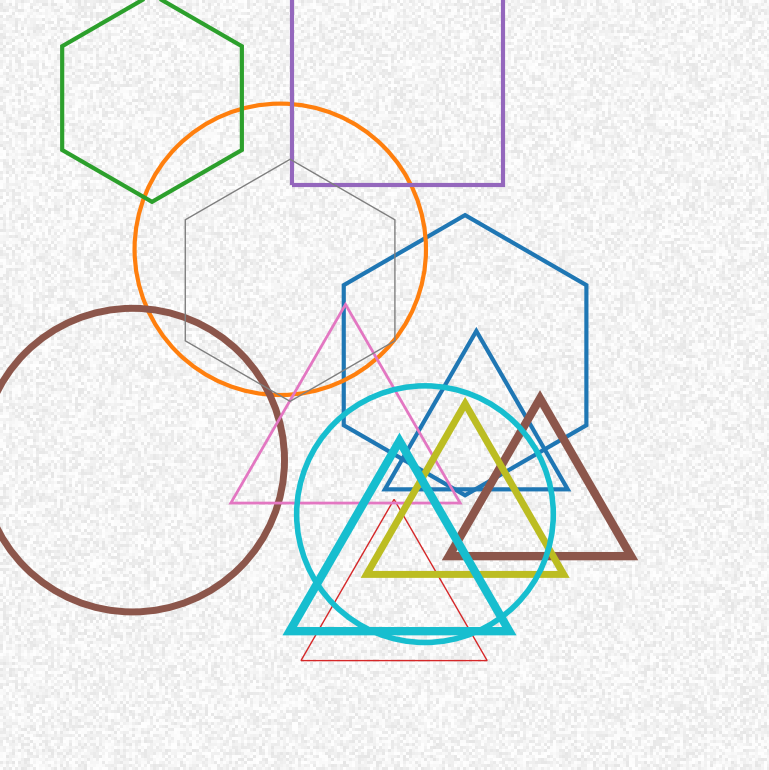[{"shape": "triangle", "thickness": 1.5, "radius": 0.69, "center": [0.619, 0.433]}, {"shape": "hexagon", "thickness": 1.5, "radius": 0.91, "center": [0.604, 0.539]}, {"shape": "circle", "thickness": 1.5, "radius": 0.95, "center": [0.364, 0.676]}, {"shape": "hexagon", "thickness": 1.5, "radius": 0.67, "center": [0.197, 0.873]}, {"shape": "triangle", "thickness": 0.5, "radius": 0.7, "center": [0.512, 0.212]}, {"shape": "square", "thickness": 1.5, "radius": 0.68, "center": [0.516, 0.896]}, {"shape": "circle", "thickness": 2.5, "radius": 0.99, "center": [0.172, 0.402]}, {"shape": "triangle", "thickness": 3, "radius": 0.68, "center": [0.701, 0.346]}, {"shape": "triangle", "thickness": 1, "radius": 0.86, "center": [0.449, 0.433]}, {"shape": "hexagon", "thickness": 0.5, "radius": 0.79, "center": [0.377, 0.636]}, {"shape": "triangle", "thickness": 2.5, "radius": 0.74, "center": [0.604, 0.328]}, {"shape": "triangle", "thickness": 3, "radius": 0.82, "center": [0.519, 0.263]}, {"shape": "circle", "thickness": 2, "radius": 0.83, "center": [0.552, 0.332]}]